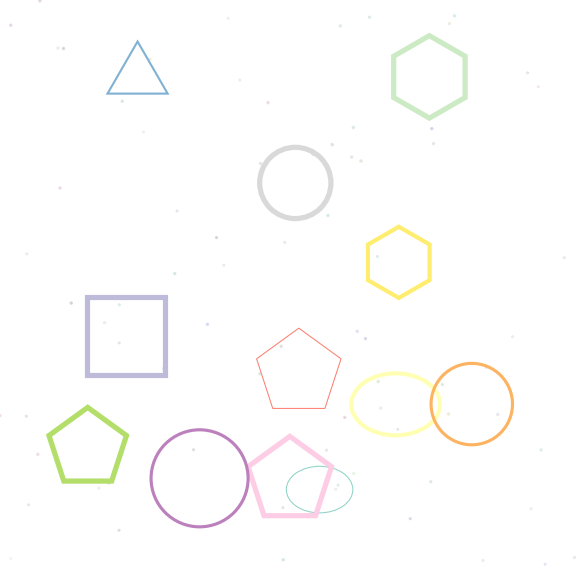[{"shape": "oval", "thickness": 0.5, "radius": 0.29, "center": [0.553, 0.151]}, {"shape": "oval", "thickness": 2, "radius": 0.38, "center": [0.685, 0.299]}, {"shape": "square", "thickness": 2.5, "radius": 0.34, "center": [0.219, 0.418]}, {"shape": "pentagon", "thickness": 0.5, "radius": 0.38, "center": [0.517, 0.354]}, {"shape": "triangle", "thickness": 1, "radius": 0.3, "center": [0.238, 0.867]}, {"shape": "circle", "thickness": 1.5, "radius": 0.35, "center": [0.817, 0.299]}, {"shape": "pentagon", "thickness": 2.5, "radius": 0.35, "center": [0.152, 0.223]}, {"shape": "pentagon", "thickness": 2.5, "radius": 0.38, "center": [0.502, 0.168]}, {"shape": "circle", "thickness": 2.5, "radius": 0.31, "center": [0.511, 0.682]}, {"shape": "circle", "thickness": 1.5, "radius": 0.42, "center": [0.346, 0.171]}, {"shape": "hexagon", "thickness": 2.5, "radius": 0.36, "center": [0.744, 0.866]}, {"shape": "hexagon", "thickness": 2, "radius": 0.31, "center": [0.691, 0.545]}]